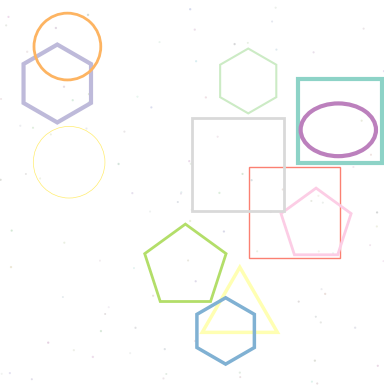[{"shape": "square", "thickness": 3, "radius": 0.55, "center": [0.882, 0.685]}, {"shape": "triangle", "thickness": 2.5, "radius": 0.56, "center": [0.623, 0.193]}, {"shape": "hexagon", "thickness": 3, "radius": 0.51, "center": [0.149, 0.783]}, {"shape": "square", "thickness": 1, "radius": 0.59, "center": [0.766, 0.447]}, {"shape": "hexagon", "thickness": 2.5, "radius": 0.43, "center": [0.586, 0.14]}, {"shape": "circle", "thickness": 2, "radius": 0.43, "center": [0.175, 0.879]}, {"shape": "pentagon", "thickness": 2, "radius": 0.56, "center": [0.482, 0.307]}, {"shape": "pentagon", "thickness": 2, "radius": 0.48, "center": [0.821, 0.416]}, {"shape": "square", "thickness": 2, "radius": 0.6, "center": [0.618, 0.573]}, {"shape": "oval", "thickness": 3, "radius": 0.49, "center": [0.879, 0.663]}, {"shape": "hexagon", "thickness": 1.5, "radius": 0.42, "center": [0.645, 0.79]}, {"shape": "circle", "thickness": 0.5, "radius": 0.47, "center": [0.18, 0.579]}]